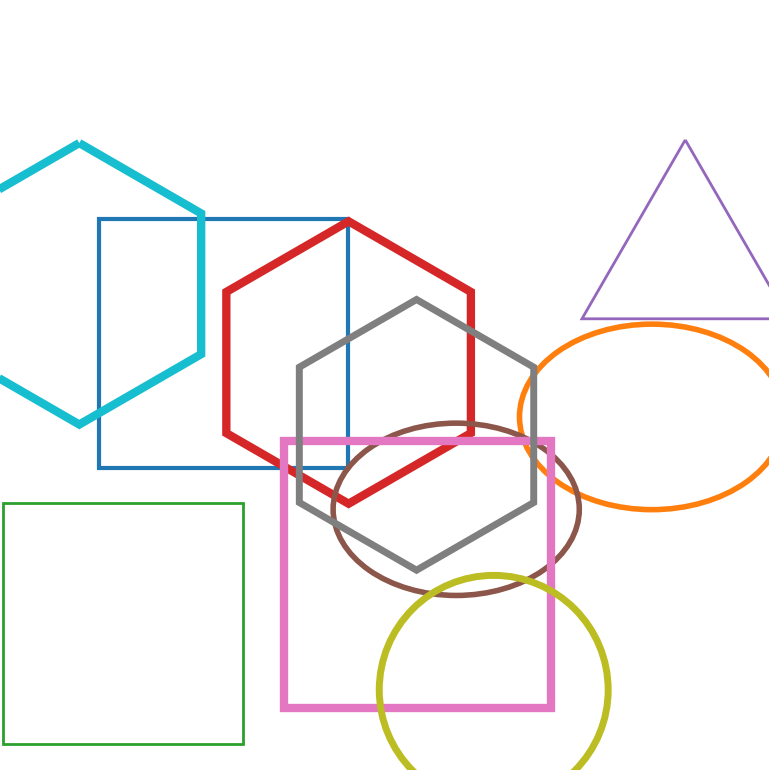[{"shape": "square", "thickness": 1.5, "radius": 0.81, "center": [0.291, 0.554]}, {"shape": "oval", "thickness": 2, "radius": 0.86, "center": [0.847, 0.459]}, {"shape": "square", "thickness": 1, "radius": 0.78, "center": [0.16, 0.19]}, {"shape": "hexagon", "thickness": 3, "radius": 0.92, "center": [0.453, 0.529]}, {"shape": "triangle", "thickness": 1, "radius": 0.77, "center": [0.89, 0.663]}, {"shape": "oval", "thickness": 2, "radius": 0.8, "center": [0.592, 0.339]}, {"shape": "square", "thickness": 3, "radius": 0.87, "center": [0.542, 0.254]}, {"shape": "hexagon", "thickness": 2.5, "radius": 0.88, "center": [0.541, 0.435]}, {"shape": "circle", "thickness": 2.5, "radius": 0.74, "center": [0.641, 0.104]}, {"shape": "hexagon", "thickness": 3, "radius": 0.91, "center": [0.103, 0.631]}]